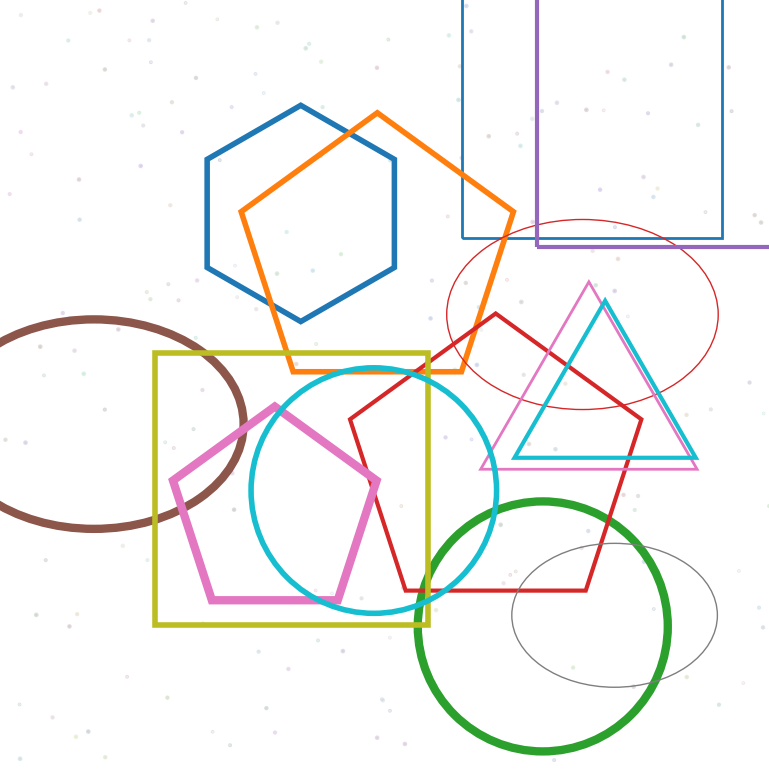[{"shape": "hexagon", "thickness": 2, "radius": 0.7, "center": [0.391, 0.723]}, {"shape": "square", "thickness": 1, "radius": 0.85, "center": [0.769, 0.86]}, {"shape": "pentagon", "thickness": 2, "radius": 0.93, "center": [0.49, 0.668]}, {"shape": "circle", "thickness": 3, "radius": 0.81, "center": [0.705, 0.186]}, {"shape": "pentagon", "thickness": 1.5, "radius": 0.99, "center": [0.644, 0.394]}, {"shape": "oval", "thickness": 0.5, "radius": 0.88, "center": [0.756, 0.592]}, {"shape": "square", "thickness": 1.5, "radius": 0.9, "center": [0.878, 0.859]}, {"shape": "oval", "thickness": 3, "radius": 0.97, "center": [0.122, 0.449]}, {"shape": "pentagon", "thickness": 3, "radius": 0.7, "center": [0.357, 0.333]}, {"shape": "triangle", "thickness": 1, "radius": 0.81, "center": [0.765, 0.472]}, {"shape": "oval", "thickness": 0.5, "radius": 0.67, "center": [0.798, 0.201]}, {"shape": "square", "thickness": 2, "radius": 0.89, "center": [0.378, 0.365]}, {"shape": "circle", "thickness": 2, "radius": 0.8, "center": [0.485, 0.363]}, {"shape": "triangle", "thickness": 1.5, "radius": 0.68, "center": [0.786, 0.473]}]